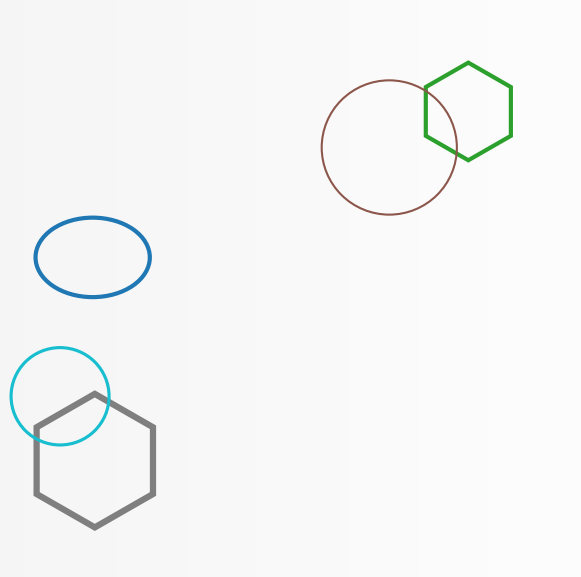[{"shape": "oval", "thickness": 2, "radius": 0.49, "center": [0.159, 0.553]}, {"shape": "hexagon", "thickness": 2, "radius": 0.42, "center": [0.806, 0.806]}, {"shape": "circle", "thickness": 1, "radius": 0.58, "center": [0.67, 0.744]}, {"shape": "hexagon", "thickness": 3, "radius": 0.58, "center": [0.163, 0.202]}, {"shape": "circle", "thickness": 1.5, "radius": 0.42, "center": [0.103, 0.313]}]